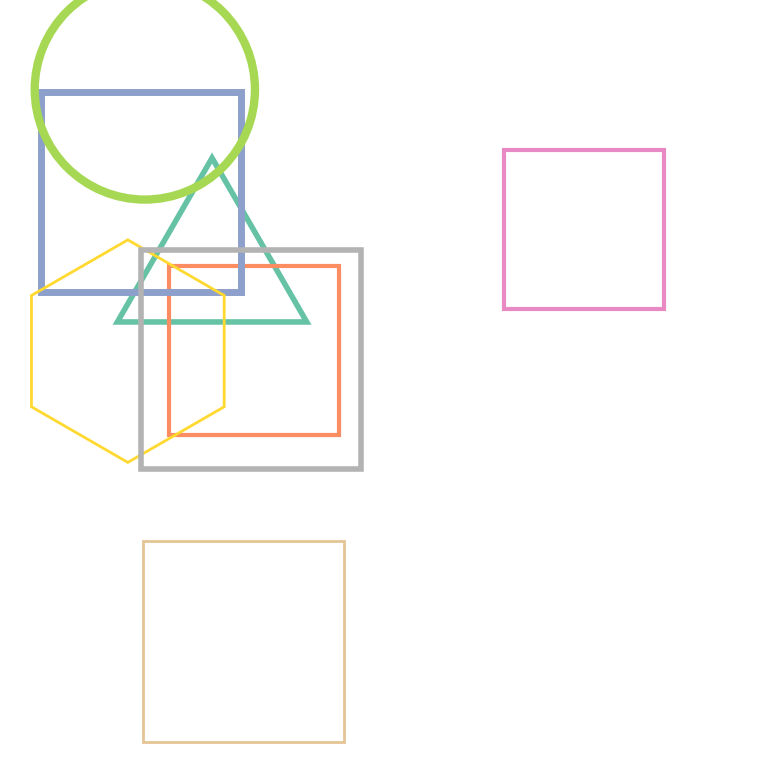[{"shape": "triangle", "thickness": 2, "radius": 0.71, "center": [0.275, 0.653]}, {"shape": "square", "thickness": 1.5, "radius": 0.55, "center": [0.33, 0.545]}, {"shape": "square", "thickness": 2.5, "radius": 0.65, "center": [0.183, 0.751]}, {"shape": "square", "thickness": 1.5, "radius": 0.52, "center": [0.759, 0.702]}, {"shape": "circle", "thickness": 3, "radius": 0.72, "center": [0.188, 0.884]}, {"shape": "hexagon", "thickness": 1, "radius": 0.72, "center": [0.166, 0.544]}, {"shape": "square", "thickness": 1, "radius": 0.65, "center": [0.317, 0.167]}, {"shape": "square", "thickness": 2, "radius": 0.71, "center": [0.326, 0.533]}]